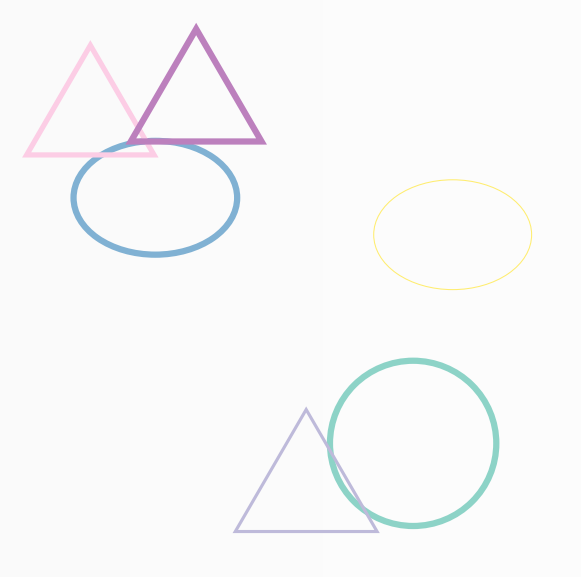[{"shape": "circle", "thickness": 3, "radius": 0.72, "center": [0.711, 0.231]}, {"shape": "triangle", "thickness": 1.5, "radius": 0.7, "center": [0.527, 0.149]}, {"shape": "oval", "thickness": 3, "radius": 0.7, "center": [0.267, 0.657]}, {"shape": "triangle", "thickness": 2.5, "radius": 0.63, "center": [0.155, 0.794]}, {"shape": "triangle", "thickness": 3, "radius": 0.65, "center": [0.337, 0.819]}, {"shape": "oval", "thickness": 0.5, "radius": 0.68, "center": [0.779, 0.593]}]